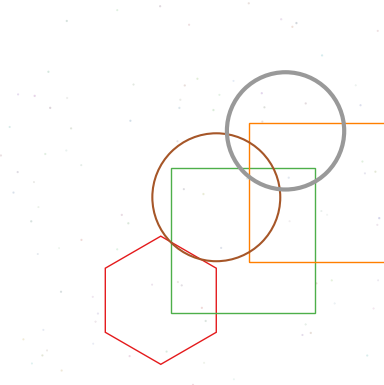[{"shape": "hexagon", "thickness": 1, "radius": 0.83, "center": [0.418, 0.22]}, {"shape": "square", "thickness": 1, "radius": 0.94, "center": [0.631, 0.375]}, {"shape": "square", "thickness": 1, "radius": 0.9, "center": [0.827, 0.499]}, {"shape": "circle", "thickness": 1.5, "radius": 0.83, "center": [0.562, 0.488]}, {"shape": "circle", "thickness": 3, "radius": 0.76, "center": [0.742, 0.66]}]